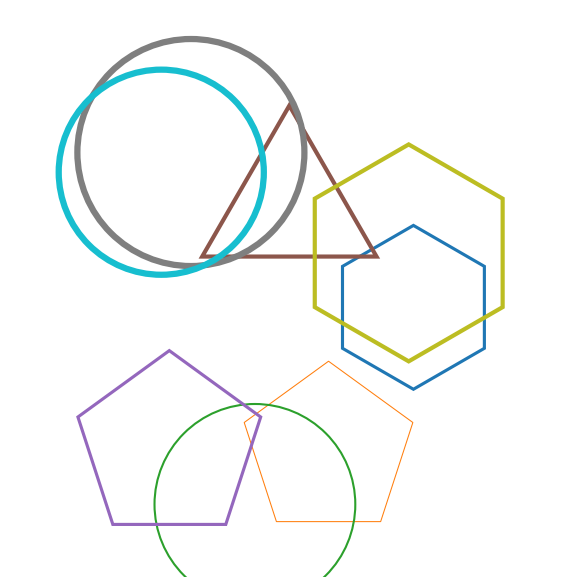[{"shape": "hexagon", "thickness": 1.5, "radius": 0.71, "center": [0.716, 0.467]}, {"shape": "pentagon", "thickness": 0.5, "radius": 0.77, "center": [0.569, 0.22]}, {"shape": "circle", "thickness": 1, "radius": 0.87, "center": [0.441, 0.126]}, {"shape": "pentagon", "thickness": 1.5, "radius": 0.83, "center": [0.293, 0.226]}, {"shape": "triangle", "thickness": 2, "radius": 0.87, "center": [0.501, 0.642]}, {"shape": "circle", "thickness": 3, "radius": 0.98, "center": [0.331, 0.735]}, {"shape": "hexagon", "thickness": 2, "radius": 0.94, "center": [0.708, 0.561]}, {"shape": "circle", "thickness": 3, "radius": 0.89, "center": [0.279, 0.701]}]